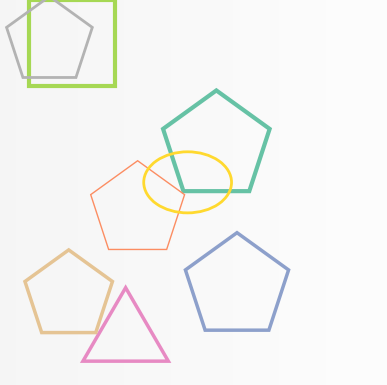[{"shape": "pentagon", "thickness": 3, "radius": 0.72, "center": [0.558, 0.621]}, {"shape": "pentagon", "thickness": 1, "radius": 0.64, "center": [0.355, 0.455]}, {"shape": "pentagon", "thickness": 2.5, "radius": 0.7, "center": [0.612, 0.256]}, {"shape": "triangle", "thickness": 2.5, "radius": 0.64, "center": [0.324, 0.126]}, {"shape": "square", "thickness": 3, "radius": 0.55, "center": [0.187, 0.889]}, {"shape": "oval", "thickness": 2, "radius": 0.57, "center": [0.484, 0.526]}, {"shape": "pentagon", "thickness": 2.5, "radius": 0.59, "center": [0.177, 0.232]}, {"shape": "pentagon", "thickness": 2, "radius": 0.58, "center": [0.128, 0.893]}]